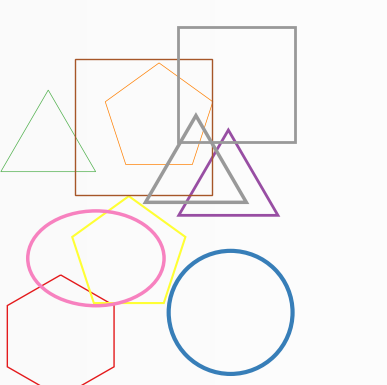[{"shape": "hexagon", "thickness": 1, "radius": 0.8, "center": [0.157, 0.127]}, {"shape": "circle", "thickness": 3, "radius": 0.8, "center": [0.595, 0.189]}, {"shape": "triangle", "thickness": 0.5, "radius": 0.71, "center": [0.124, 0.625]}, {"shape": "triangle", "thickness": 2, "radius": 0.74, "center": [0.589, 0.515]}, {"shape": "pentagon", "thickness": 0.5, "radius": 0.73, "center": [0.41, 0.691]}, {"shape": "pentagon", "thickness": 1.5, "radius": 0.77, "center": [0.332, 0.337]}, {"shape": "square", "thickness": 1, "radius": 0.88, "center": [0.371, 0.671]}, {"shape": "oval", "thickness": 2.5, "radius": 0.88, "center": [0.247, 0.329]}, {"shape": "square", "thickness": 2, "radius": 0.75, "center": [0.61, 0.781]}, {"shape": "triangle", "thickness": 2.5, "radius": 0.75, "center": [0.506, 0.55]}]